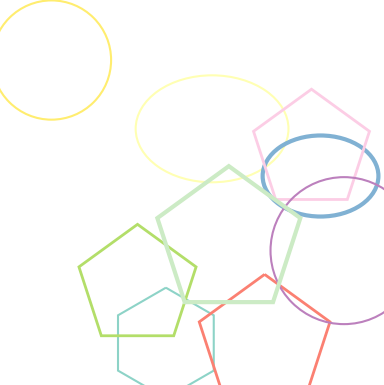[{"shape": "hexagon", "thickness": 1.5, "radius": 0.72, "center": [0.431, 0.109]}, {"shape": "oval", "thickness": 1.5, "radius": 0.99, "center": [0.551, 0.665]}, {"shape": "pentagon", "thickness": 2, "radius": 0.89, "center": [0.687, 0.109]}, {"shape": "oval", "thickness": 3, "radius": 0.75, "center": [0.833, 0.543]}, {"shape": "pentagon", "thickness": 2, "radius": 0.8, "center": [0.357, 0.257]}, {"shape": "pentagon", "thickness": 2, "radius": 0.79, "center": [0.809, 0.61]}, {"shape": "circle", "thickness": 1.5, "radius": 0.95, "center": [0.894, 0.349]}, {"shape": "pentagon", "thickness": 3, "radius": 0.98, "center": [0.594, 0.373]}, {"shape": "circle", "thickness": 1.5, "radius": 0.77, "center": [0.134, 0.844]}]